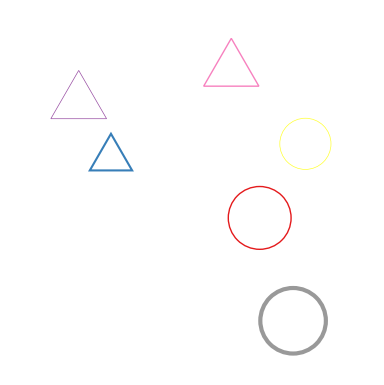[{"shape": "circle", "thickness": 1, "radius": 0.41, "center": [0.675, 0.434]}, {"shape": "triangle", "thickness": 1.5, "radius": 0.32, "center": [0.288, 0.589]}, {"shape": "triangle", "thickness": 0.5, "radius": 0.42, "center": [0.204, 0.733]}, {"shape": "circle", "thickness": 0.5, "radius": 0.33, "center": [0.793, 0.626]}, {"shape": "triangle", "thickness": 1, "radius": 0.41, "center": [0.601, 0.818]}, {"shape": "circle", "thickness": 3, "radius": 0.43, "center": [0.761, 0.167]}]